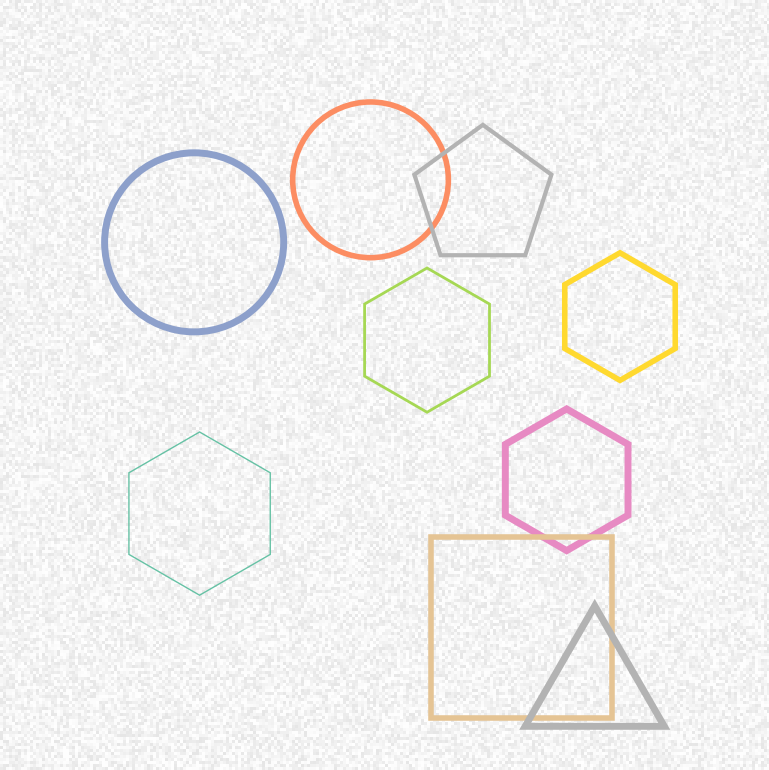[{"shape": "hexagon", "thickness": 0.5, "radius": 0.53, "center": [0.259, 0.333]}, {"shape": "circle", "thickness": 2, "radius": 0.51, "center": [0.481, 0.766]}, {"shape": "circle", "thickness": 2.5, "radius": 0.58, "center": [0.252, 0.685]}, {"shape": "hexagon", "thickness": 2.5, "radius": 0.46, "center": [0.736, 0.377]}, {"shape": "hexagon", "thickness": 1, "radius": 0.47, "center": [0.555, 0.558]}, {"shape": "hexagon", "thickness": 2, "radius": 0.41, "center": [0.805, 0.589]}, {"shape": "square", "thickness": 2, "radius": 0.59, "center": [0.678, 0.185]}, {"shape": "triangle", "thickness": 2.5, "radius": 0.52, "center": [0.772, 0.109]}, {"shape": "pentagon", "thickness": 1.5, "radius": 0.47, "center": [0.627, 0.744]}]